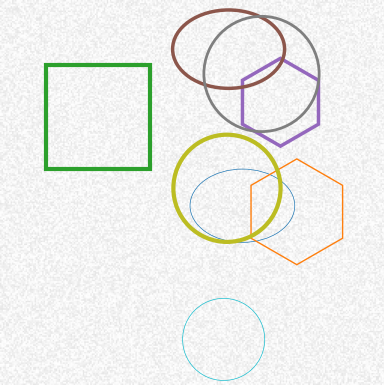[{"shape": "oval", "thickness": 0.5, "radius": 0.68, "center": [0.63, 0.466]}, {"shape": "hexagon", "thickness": 1, "radius": 0.69, "center": [0.771, 0.45]}, {"shape": "square", "thickness": 3, "radius": 0.68, "center": [0.255, 0.696]}, {"shape": "hexagon", "thickness": 2.5, "radius": 0.57, "center": [0.729, 0.734]}, {"shape": "oval", "thickness": 2.5, "radius": 0.73, "center": [0.594, 0.872]}, {"shape": "circle", "thickness": 2, "radius": 0.75, "center": [0.679, 0.808]}, {"shape": "circle", "thickness": 3, "radius": 0.7, "center": [0.59, 0.511]}, {"shape": "circle", "thickness": 0.5, "radius": 0.53, "center": [0.581, 0.118]}]